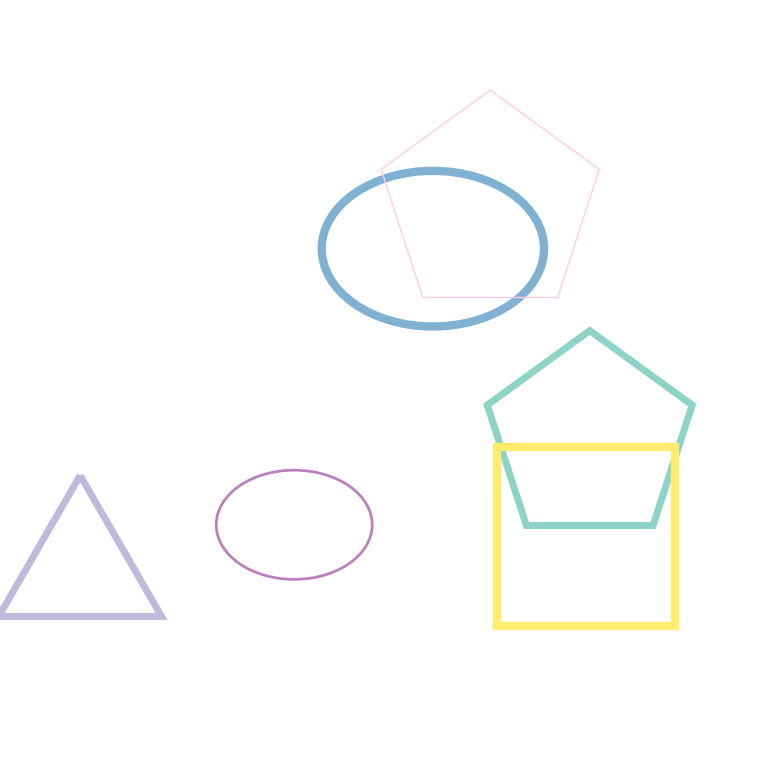[{"shape": "pentagon", "thickness": 2.5, "radius": 0.7, "center": [0.766, 0.431]}, {"shape": "triangle", "thickness": 2.5, "radius": 0.61, "center": [0.104, 0.26]}, {"shape": "oval", "thickness": 3, "radius": 0.72, "center": [0.562, 0.677]}, {"shape": "pentagon", "thickness": 0.5, "radius": 0.74, "center": [0.637, 0.734]}, {"shape": "oval", "thickness": 1, "radius": 0.51, "center": [0.382, 0.318]}, {"shape": "square", "thickness": 3, "radius": 0.58, "center": [0.761, 0.303]}]